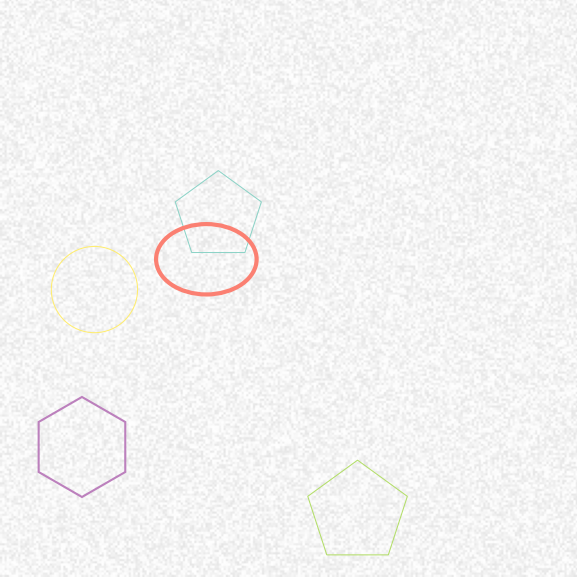[{"shape": "pentagon", "thickness": 0.5, "radius": 0.39, "center": [0.378, 0.625]}, {"shape": "oval", "thickness": 2, "radius": 0.44, "center": [0.357, 0.55]}, {"shape": "pentagon", "thickness": 0.5, "radius": 0.45, "center": [0.619, 0.112]}, {"shape": "hexagon", "thickness": 1, "radius": 0.43, "center": [0.142, 0.225]}, {"shape": "circle", "thickness": 0.5, "radius": 0.37, "center": [0.164, 0.498]}]